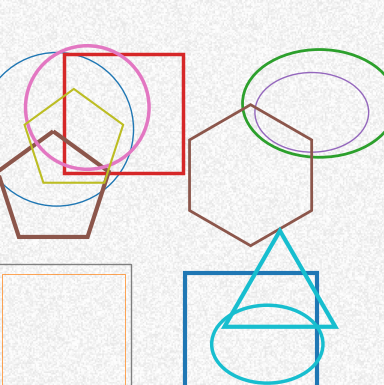[{"shape": "square", "thickness": 3, "radius": 0.85, "center": [0.652, 0.119]}, {"shape": "circle", "thickness": 1, "radius": 1.0, "center": [0.147, 0.664]}, {"shape": "square", "thickness": 0.5, "radius": 0.79, "center": [0.165, 0.129]}, {"shape": "oval", "thickness": 2, "radius": 1.0, "center": [0.83, 0.731]}, {"shape": "square", "thickness": 2.5, "radius": 0.77, "center": [0.322, 0.704]}, {"shape": "oval", "thickness": 1, "radius": 0.74, "center": [0.81, 0.708]}, {"shape": "hexagon", "thickness": 2, "radius": 0.92, "center": [0.651, 0.545]}, {"shape": "pentagon", "thickness": 3, "radius": 0.76, "center": [0.138, 0.507]}, {"shape": "circle", "thickness": 2.5, "radius": 0.8, "center": [0.227, 0.721]}, {"shape": "square", "thickness": 1, "radius": 0.94, "center": [0.151, 0.126]}, {"shape": "pentagon", "thickness": 1.5, "radius": 0.67, "center": [0.192, 0.634]}, {"shape": "triangle", "thickness": 3, "radius": 0.83, "center": [0.727, 0.234]}, {"shape": "oval", "thickness": 2.5, "radius": 0.72, "center": [0.694, 0.106]}]